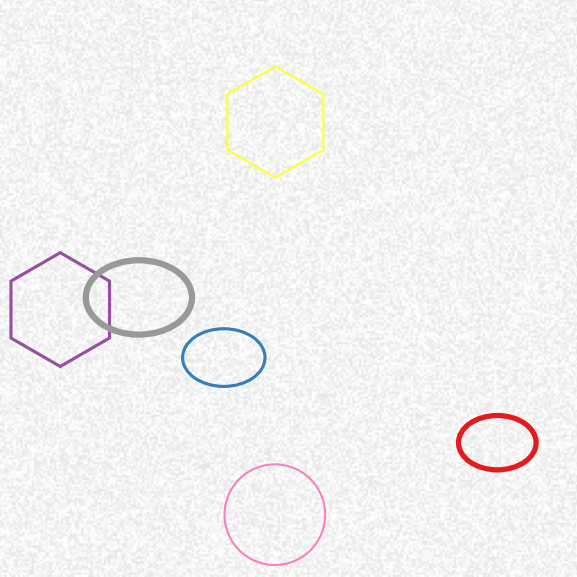[{"shape": "oval", "thickness": 2.5, "radius": 0.34, "center": [0.861, 0.233]}, {"shape": "oval", "thickness": 1.5, "radius": 0.36, "center": [0.388, 0.38]}, {"shape": "hexagon", "thickness": 1.5, "radius": 0.49, "center": [0.104, 0.463]}, {"shape": "hexagon", "thickness": 1, "radius": 0.48, "center": [0.477, 0.788]}, {"shape": "circle", "thickness": 1, "radius": 0.44, "center": [0.476, 0.108]}, {"shape": "oval", "thickness": 3, "radius": 0.46, "center": [0.241, 0.484]}]